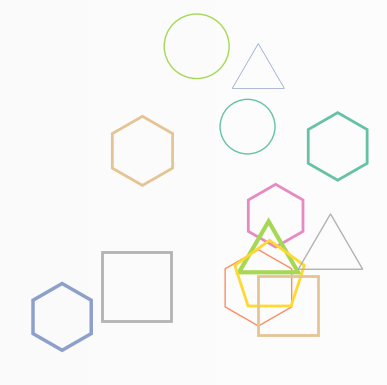[{"shape": "hexagon", "thickness": 2, "radius": 0.44, "center": [0.871, 0.62]}, {"shape": "circle", "thickness": 1, "radius": 0.35, "center": [0.639, 0.671]}, {"shape": "hexagon", "thickness": 1, "radius": 0.5, "center": [0.667, 0.252]}, {"shape": "hexagon", "thickness": 2.5, "radius": 0.43, "center": [0.16, 0.177]}, {"shape": "triangle", "thickness": 0.5, "radius": 0.39, "center": [0.667, 0.809]}, {"shape": "hexagon", "thickness": 2, "radius": 0.41, "center": [0.711, 0.44]}, {"shape": "circle", "thickness": 1, "radius": 0.42, "center": [0.508, 0.88]}, {"shape": "triangle", "thickness": 3, "radius": 0.44, "center": [0.693, 0.337]}, {"shape": "pentagon", "thickness": 2, "radius": 0.47, "center": [0.696, 0.281]}, {"shape": "square", "thickness": 2, "radius": 0.38, "center": [0.743, 0.207]}, {"shape": "hexagon", "thickness": 2, "radius": 0.45, "center": [0.368, 0.608]}, {"shape": "triangle", "thickness": 1, "radius": 0.48, "center": [0.853, 0.349]}, {"shape": "square", "thickness": 2, "radius": 0.45, "center": [0.353, 0.256]}]